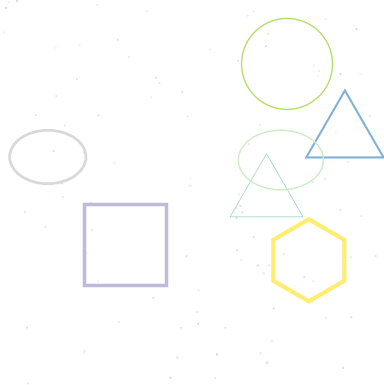[{"shape": "triangle", "thickness": 0.5, "radius": 0.55, "center": [0.692, 0.491]}, {"shape": "square", "thickness": 2.5, "radius": 0.53, "center": [0.325, 0.365]}, {"shape": "triangle", "thickness": 1.5, "radius": 0.58, "center": [0.896, 0.649]}, {"shape": "circle", "thickness": 1, "radius": 0.59, "center": [0.746, 0.834]}, {"shape": "oval", "thickness": 2, "radius": 0.5, "center": [0.124, 0.592]}, {"shape": "oval", "thickness": 1, "radius": 0.55, "center": [0.729, 0.584]}, {"shape": "hexagon", "thickness": 3, "radius": 0.53, "center": [0.802, 0.324]}]